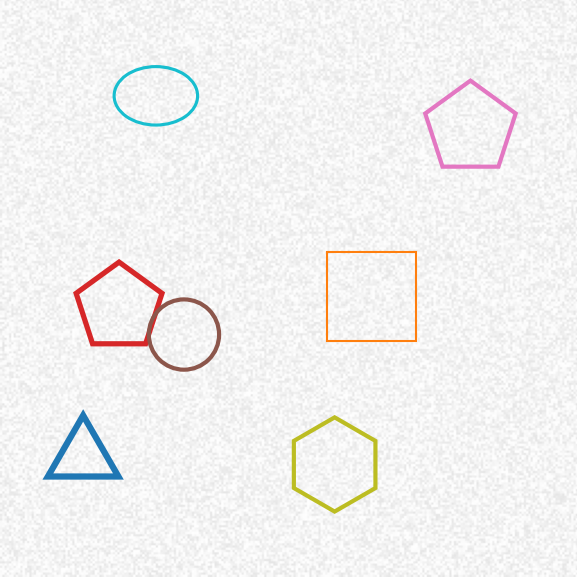[{"shape": "triangle", "thickness": 3, "radius": 0.35, "center": [0.144, 0.209]}, {"shape": "square", "thickness": 1, "radius": 0.38, "center": [0.643, 0.486]}, {"shape": "pentagon", "thickness": 2.5, "radius": 0.39, "center": [0.206, 0.467]}, {"shape": "circle", "thickness": 2, "radius": 0.3, "center": [0.319, 0.42]}, {"shape": "pentagon", "thickness": 2, "radius": 0.41, "center": [0.815, 0.777]}, {"shape": "hexagon", "thickness": 2, "radius": 0.41, "center": [0.579, 0.195]}, {"shape": "oval", "thickness": 1.5, "radius": 0.36, "center": [0.27, 0.833]}]